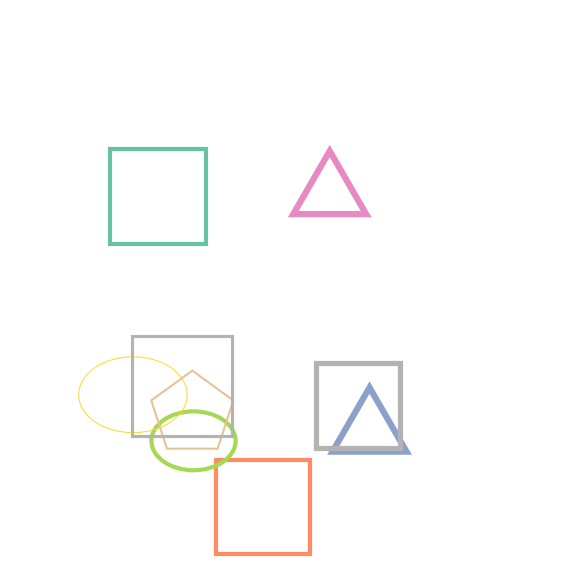[{"shape": "square", "thickness": 2, "radius": 0.41, "center": [0.274, 0.658]}, {"shape": "square", "thickness": 2, "radius": 0.41, "center": [0.455, 0.12]}, {"shape": "triangle", "thickness": 3, "radius": 0.37, "center": [0.64, 0.254]}, {"shape": "triangle", "thickness": 3, "radius": 0.36, "center": [0.571, 0.665]}, {"shape": "oval", "thickness": 2, "radius": 0.36, "center": [0.335, 0.236]}, {"shape": "oval", "thickness": 0.5, "radius": 0.47, "center": [0.23, 0.316]}, {"shape": "pentagon", "thickness": 1, "radius": 0.37, "center": [0.333, 0.283]}, {"shape": "square", "thickness": 2.5, "radius": 0.37, "center": [0.62, 0.297]}, {"shape": "square", "thickness": 1.5, "radius": 0.43, "center": [0.315, 0.331]}]